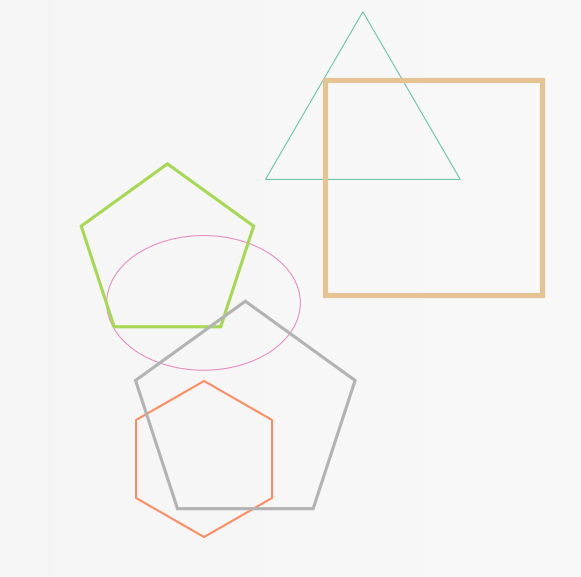[{"shape": "triangle", "thickness": 0.5, "radius": 0.97, "center": [0.624, 0.785]}, {"shape": "hexagon", "thickness": 1, "radius": 0.68, "center": [0.351, 0.204]}, {"shape": "oval", "thickness": 0.5, "radius": 0.83, "center": [0.35, 0.475]}, {"shape": "pentagon", "thickness": 1.5, "radius": 0.78, "center": [0.288, 0.559]}, {"shape": "square", "thickness": 2.5, "radius": 0.93, "center": [0.745, 0.675]}, {"shape": "pentagon", "thickness": 1.5, "radius": 0.99, "center": [0.422, 0.279]}]